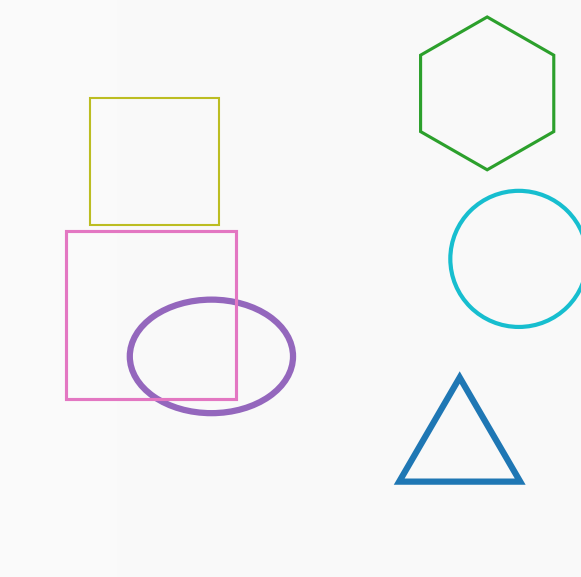[{"shape": "triangle", "thickness": 3, "radius": 0.6, "center": [0.791, 0.225]}, {"shape": "hexagon", "thickness": 1.5, "radius": 0.66, "center": [0.838, 0.837]}, {"shape": "oval", "thickness": 3, "radius": 0.7, "center": [0.364, 0.382]}, {"shape": "square", "thickness": 1.5, "radius": 0.73, "center": [0.26, 0.454]}, {"shape": "square", "thickness": 1, "radius": 0.55, "center": [0.266, 0.719]}, {"shape": "circle", "thickness": 2, "radius": 0.59, "center": [0.893, 0.551]}]